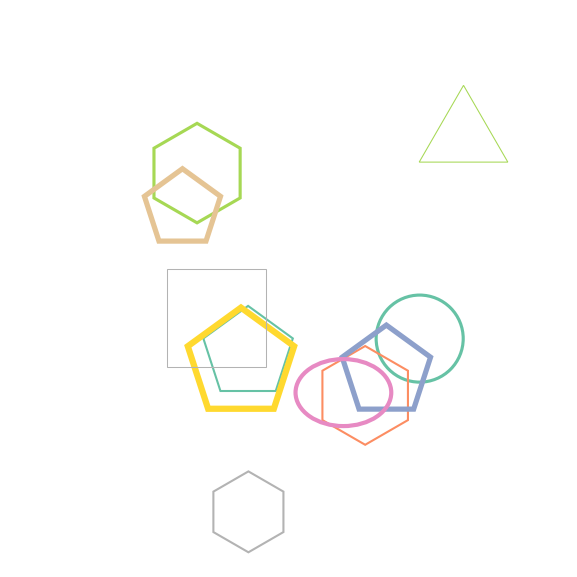[{"shape": "circle", "thickness": 1.5, "radius": 0.38, "center": [0.727, 0.413]}, {"shape": "pentagon", "thickness": 1, "radius": 0.41, "center": [0.43, 0.388]}, {"shape": "hexagon", "thickness": 1, "radius": 0.43, "center": [0.632, 0.314]}, {"shape": "pentagon", "thickness": 2.5, "radius": 0.4, "center": [0.669, 0.356]}, {"shape": "oval", "thickness": 2, "radius": 0.41, "center": [0.595, 0.319]}, {"shape": "hexagon", "thickness": 1.5, "radius": 0.43, "center": [0.341, 0.699]}, {"shape": "triangle", "thickness": 0.5, "radius": 0.44, "center": [0.803, 0.763]}, {"shape": "pentagon", "thickness": 3, "radius": 0.48, "center": [0.417, 0.37]}, {"shape": "pentagon", "thickness": 2.5, "radius": 0.35, "center": [0.316, 0.638]}, {"shape": "hexagon", "thickness": 1, "radius": 0.35, "center": [0.43, 0.113]}, {"shape": "square", "thickness": 0.5, "radius": 0.43, "center": [0.375, 0.448]}]